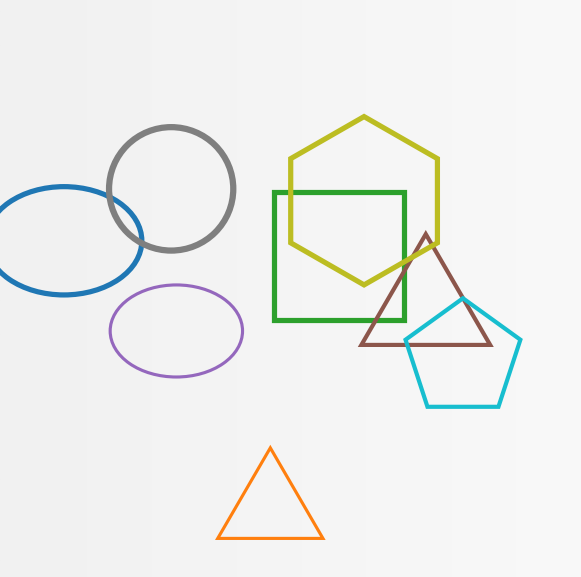[{"shape": "oval", "thickness": 2.5, "radius": 0.67, "center": [0.11, 0.582]}, {"shape": "triangle", "thickness": 1.5, "radius": 0.52, "center": [0.465, 0.119]}, {"shape": "square", "thickness": 2.5, "radius": 0.56, "center": [0.584, 0.556]}, {"shape": "oval", "thickness": 1.5, "radius": 0.57, "center": [0.303, 0.426]}, {"shape": "triangle", "thickness": 2, "radius": 0.64, "center": [0.733, 0.466]}, {"shape": "circle", "thickness": 3, "radius": 0.53, "center": [0.294, 0.672]}, {"shape": "hexagon", "thickness": 2.5, "radius": 0.73, "center": [0.626, 0.652]}, {"shape": "pentagon", "thickness": 2, "radius": 0.52, "center": [0.796, 0.379]}]